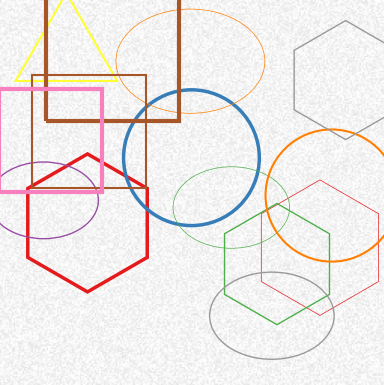[{"shape": "hexagon", "thickness": 0.5, "radius": 0.88, "center": [0.831, 0.357]}, {"shape": "hexagon", "thickness": 2.5, "radius": 0.9, "center": [0.227, 0.421]}, {"shape": "circle", "thickness": 2.5, "radius": 0.88, "center": [0.497, 0.59]}, {"shape": "oval", "thickness": 0.5, "radius": 0.76, "center": [0.601, 0.461]}, {"shape": "hexagon", "thickness": 1, "radius": 0.79, "center": [0.719, 0.314]}, {"shape": "oval", "thickness": 1, "radius": 0.71, "center": [0.113, 0.48]}, {"shape": "oval", "thickness": 0.5, "radius": 0.97, "center": [0.495, 0.841]}, {"shape": "circle", "thickness": 1.5, "radius": 0.86, "center": [0.861, 0.492]}, {"shape": "triangle", "thickness": 1.5, "radius": 0.76, "center": [0.172, 0.866]}, {"shape": "square", "thickness": 1.5, "radius": 0.74, "center": [0.231, 0.658]}, {"shape": "square", "thickness": 3, "radius": 0.87, "center": [0.293, 0.859]}, {"shape": "square", "thickness": 3, "radius": 0.67, "center": [0.131, 0.634]}, {"shape": "oval", "thickness": 1, "radius": 0.81, "center": [0.706, 0.18]}, {"shape": "hexagon", "thickness": 1, "radius": 0.77, "center": [0.898, 0.792]}]